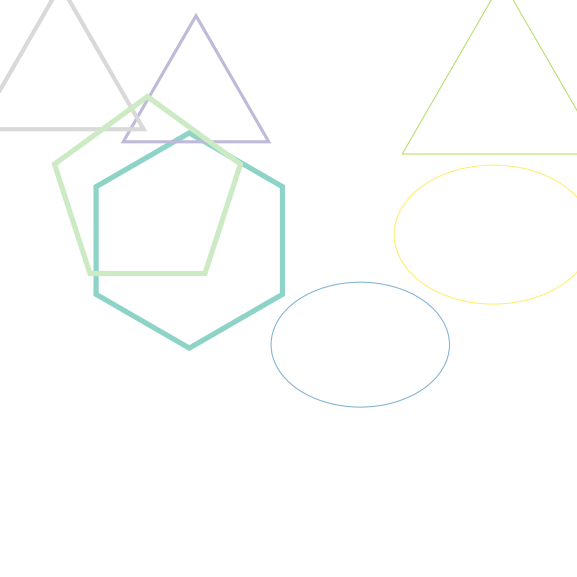[{"shape": "hexagon", "thickness": 2.5, "radius": 0.93, "center": [0.328, 0.583]}, {"shape": "triangle", "thickness": 1.5, "radius": 0.73, "center": [0.339, 0.826]}, {"shape": "oval", "thickness": 0.5, "radius": 0.77, "center": [0.624, 0.402]}, {"shape": "triangle", "thickness": 0.5, "radius": 1.0, "center": [0.87, 0.832]}, {"shape": "triangle", "thickness": 2, "radius": 0.83, "center": [0.105, 0.858]}, {"shape": "pentagon", "thickness": 2.5, "radius": 0.85, "center": [0.255, 0.663]}, {"shape": "oval", "thickness": 0.5, "radius": 0.86, "center": [0.854, 0.593]}]